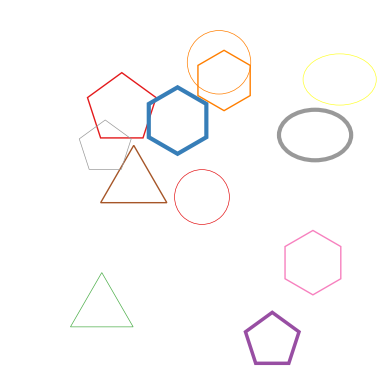[{"shape": "circle", "thickness": 0.5, "radius": 0.36, "center": [0.525, 0.488]}, {"shape": "pentagon", "thickness": 1, "radius": 0.47, "center": [0.316, 0.718]}, {"shape": "hexagon", "thickness": 3, "radius": 0.43, "center": [0.461, 0.687]}, {"shape": "triangle", "thickness": 0.5, "radius": 0.47, "center": [0.264, 0.198]}, {"shape": "pentagon", "thickness": 2.5, "radius": 0.37, "center": [0.707, 0.115]}, {"shape": "circle", "thickness": 0.5, "radius": 0.41, "center": [0.569, 0.838]}, {"shape": "hexagon", "thickness": 1, "radius": 0.39, "center": [0.582, 0.791]}, {"shape": "oval", "thickness": 0.5, "radius": 0.48, "center": [0.882, 0.794]}, {"shape": "triangle", "thickness": 1, "radius": 0.5, "center": [0.347, 0.523]}, {"shape": "hexagon", "thickness": 1, "radius": 0.42, "center": [0.813, 0.318]}, {"shape": "pentagon", "thickness": 0.5, "radius": 0.35, "center": [0.273, 0.617]}, {"shape": "oval", "thickness": 3, "radius": 0.47, "center": [0.818, 0.649]}]